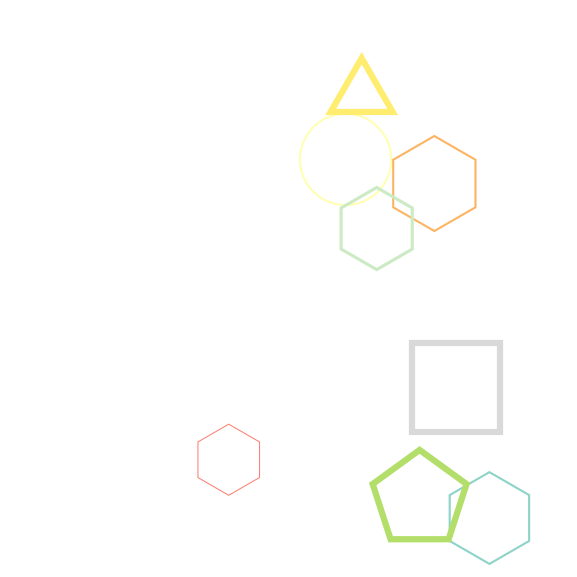[{"shape": "hexagon", "thickness": 1, "radius": 0.4, "center": [0.847, 0.102]}, {"shape": "circle", "thickness": 1, "radius": 0.39, "center": [0.598, 0.723]}, {"shape": "hexagon", "thickness": 0.5, "radius": 0.31, "center": [0.396, 0.203]}, {"shape": "hexagon", "thickness": 1, "radius": 0.41, "center": [0.752, 0.681]}, {"shape": "pentagon", "thickness": 3, "radius": 0.43, "center": [0.727, 0.135]}, {"shape": "square", "thickness": 3, "radius": 0.38, "center": [0.79, 0.328]}, {"shape": "hexagon", "thickness": 1.5, "radius": 0.36, "center": [0.652, 0.603]}, {"shape": "triangle", "thickness": 3, "radius": 0.31, "center": [0.626, 0.836]}]